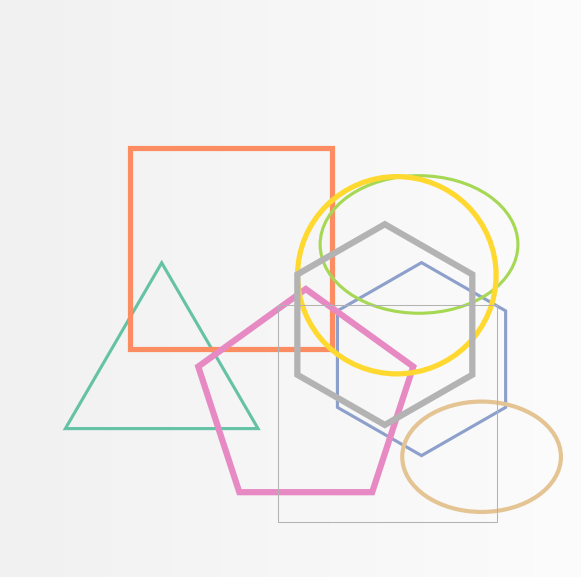[{"shape": "triangle", "thickness": 1.5, "radius": 0.96, "center": [0.278, 0.353]}, {"shape": "square", "thickness": 2.5, "radius": 0.87, "center": [0.398, 0.568]}, {"shape": "hexagon", "thickness": 1.5, "radius": 0.84, "center": [0.725, 0.377]}, {"shape": "pentagon", "thickness": 3, "radius": 0.97, "center": [0.526, 0.304]}, {"shape": "oval", "thickness": 1.5, "radius": 0.85, "center": [0.721, 0.576]}, {"shape": "circle", "thickness": 2.5, "radius": 0.85, "center": [0.683, 0.523]}, {"shape": "oval", "thickness": 2, "radius": 0.68, "center": [0.829, 0.208]}, {"shape": "hexagon", "thickness": 3, "radius": 0.87, "center": [0.662, 0.437]}, {"shape": "square", "thickness": 0.5, "radius": 0.94, "center": [0.666, 0.284]}]